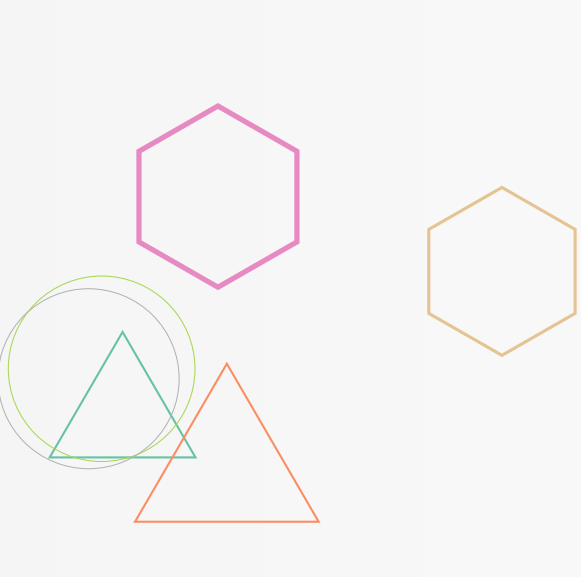[{"shape": "triangle", "thickness": 1, "radius": 0.72, "center": [0.211, 0.279]}, {"shape": "triangle", "thickness": 1, "radius": 0.91, "center": [0.39, 0.187]}, {"shape": "hexagon", "thickness": 2.5, "radius": 0.78, "center": [0.375, 0.659]}, {"shape": "circle", "thickness": 0.5, "radius": 0.8, "center": [0.175, 0.361]}, {"shape": "hexagon", "thickness": 1.5, "radius": 0.73, "center": [0.864, 0.529]}, {"shape": "circle", "thickness": 0.5, "radius": 0.78, "center": [0.152, 0.343]}]